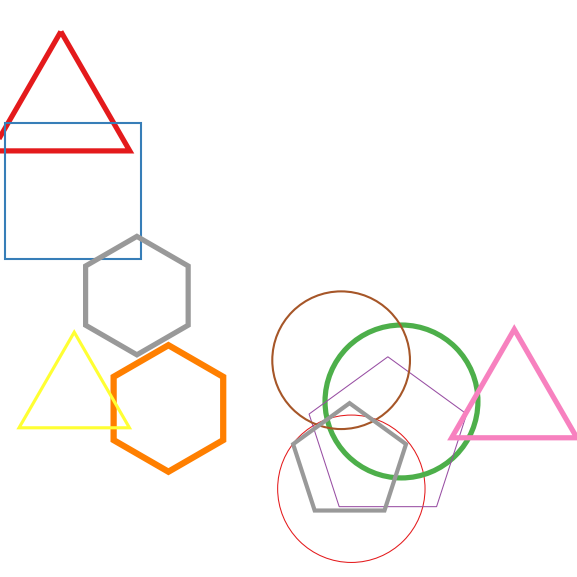[{"shape": "circle", "thickness": 0.5, "radius": 0.64, "center": [0.608, 0.153]}, {"shape": "triangle", "thickness": 2.5, "radius": 0.69, "center": [0.105, 0.807]}, {"shape": "square", "thickness": 1, "radius": 0.59, "center": [0.127, 0.668]}, {"shape": "circle", "thickness": 2.5, "radius": 0.66, "center": [0.695, 0.304]}, {"shape": "pentagon", "thickness": 0.5, "radius": 0.72, "center": [0.672, 0.238]}, {"shape": "hexagon", "thickness": 3, "radius": 0.55, "center": [0.292, 0.292]}, {"shape": "triangle", "thickness": 1.5, "radius": 0.55, "center": [0.129, 0.314]}, {"shape": "circle", "thickness": 1, "radius": 0.6, "center": [0.591, 0.375]}, {"shape": "triangle", "thickness": 2.5, "radius": 0.63, "center": [0.891, 0.304]}, {"shape": "hexagon", "thickness": 2.5, "radius": 0.51, "center": [0.237, 0.487]}, {"shape": "pentagon", "thickness": 2, "radius": 0.51, "center": [0.605, 0.198]}]